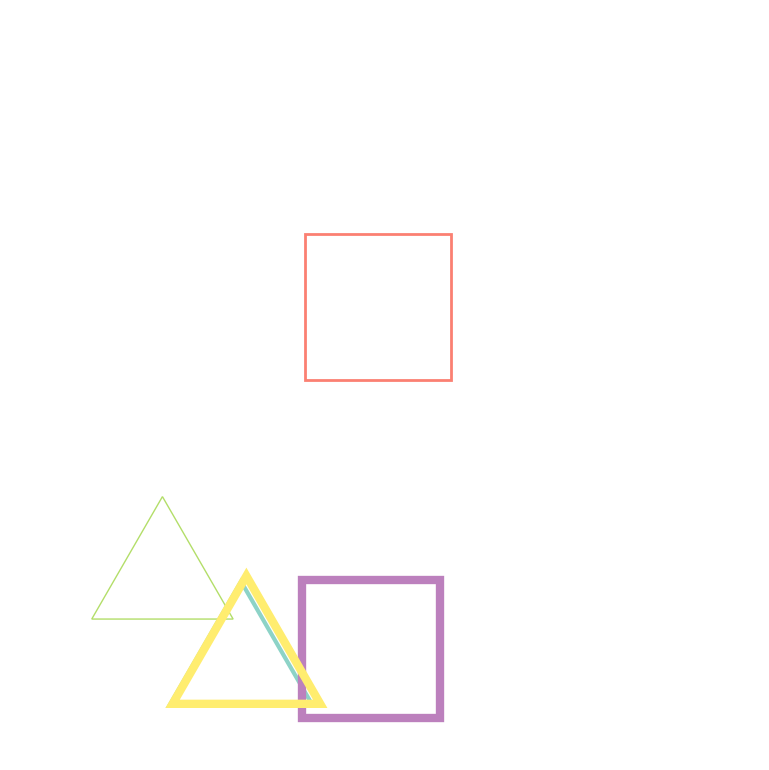[{"shape": "triangle", "thickness": 1.5, "radius": 0.54, "center": [0.313, 0.137]}, {"shape": "square", "thickness": 1, "radius": 0.47, "center": [0.49, 0.601]}, {"shape": "triangle", "thickness": 0.5, "radius": 0.53, "center": [0.211, 0.249]}, {"shape": "square", "thickness": 3, "radius": 0.45, "center": [0.482, 0.157]}, {"shape": "triangle", "thickness": 3, "radius": 0.55, "center": [0.32, 0.141]}]